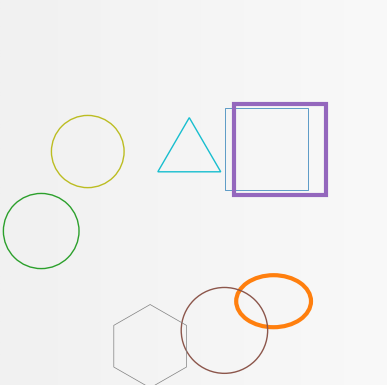[{"shape": "square", "thickness": 0.5, "radius": 0.53, "center": [0.688, 0.613]}, {"shape": "oval", "thickness": 3, "radius": 0.48, "center": [0.706, 0.218]}, {"shape": "circle", "thickness": 1, "radius": 0.49, "center": [0.106, 0.4]}, {"shape": "square", "thickness": 3, "radius": 0.59, "center": [0.722, 0.613]}, {"shape": "circle", "thickness": 1, "radius": 0.56, "center": [0.579, 0.142]}, {"shape": "hexagon", "thickness": 0.5, "radius": 0.54, "center": [0.387, 0.101]}, {"shape": "circle", "thickness": 1, "radius": 0.47, "center": [0.226, 0.606]}, {"shape": "triangle", "thickness": 1, "radius": 0.47, "center": [0.488, 0.601]}]